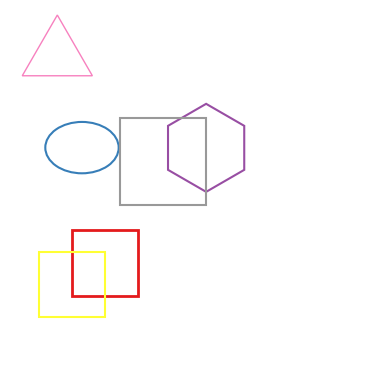[{"shape": "square", "thickness": 2, "radius": 0.43, "center": [0.272, 0.318]}, {"shape": "oval", "thickness": 1.5, "radius": 0.48, "center": [0.213, 0.617]}, {"shape": "hexagon", "thickness": 1.5, "radius": 0.57, "center": [0.535, 0.616]}, {"shape": "square", "thickness": 1.5, "radius": 0.43, "center": [0.187, 0.261]}, {"shape": "triangle", "thickness": 1, "radius": 0.53, "center": [0.149, 0.856]}, {"shape": "square", "thickness": 1.5, "radius": 0.56, "center": [0.424, 0.581]}]